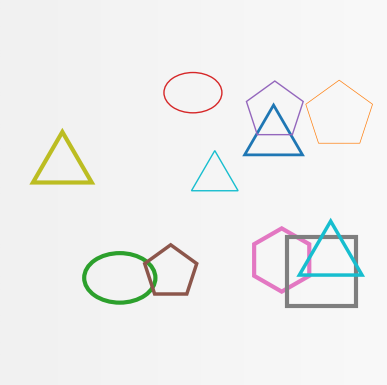[{"shape": "triangle", "thickness": 2, "radius": 0.43, "center": [0.706, 0.641]}, {"shape": "pentagon", "thickness": 0.5, "radius": 0.45, "center": [0.875, 0.701]}, {"shape": "oval", "thickness": 3, "radius": 0.46, "center": [0.309, 0.278]}, {"shape": "oval", "thickness": 1, "radius": 0.37, "center": [0.498, 0.759]}, {"shape": "pentagon", "thickness": 1, "radius": 0.38, "center": [0.709, 0.713]}, {"shape": "pentagon", "thickness": 2.5, "radius": 0.35, "center": [0.441, 0.293]}, {"shape": "hexagon", "thickness": 3, "radius": 0.41, "center": [0.727, 0.325]}, {"shape": "square", "thickness": 3, "radius": 0.45, "center": [0.83, 0.295]}, {"shape": "triangle", "thickness": 3, "radius": 0.44, "center": [0.161, 0.57]}, {"shape": "triangle", "thickness": 1, "radius": 0.35, "center": [0.554, 0.539]}, {"shape": "triangle", "thickness": 2.5, "radius": 0.47, "center": [0.853, 0.332]}]